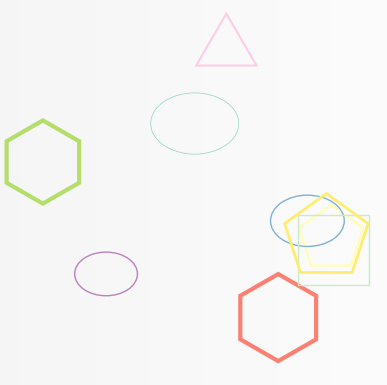[{"shape": "oval", "thickness": 0.5, "radius": 0.57, "center": [0.503, 0.679]}, {"shape": "pentagon", "thickness": 1.5, "radius": 0.44, "center": [0.854, 0.381]}, {"shape": "hexagon", "thickness": 3, "radius": 0.56, "center": [0.718, 0.175]}, {"shape": "oval", "thickness": 1, "radius": 0.48, "center": [0.793, 0.426]}, {"shape": "hexagon", "thickness": 3, "radius": 0.54, "center": [0.111, 0.579]}, {"shape": "triangle", "thickness": 1.5, "radius": 0.45, "center": [0.584, 0.875]}, {"shape": "oval", "thickness": 1, "radius": 0.4, "center": [0.274, 0.289]}, {"shape": "square", "thickness": 1, "radius": 0.46, "center": [0.86, 0.35]}, {"shape": "pentagon", "thickness": 2, "radius": 0.57, "center": [0.842, 0.384]}]